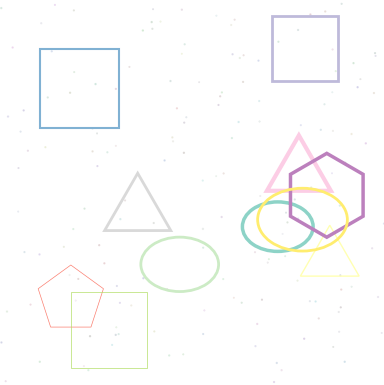[{"shape": "oval", "thickness": 2.5, "radius": 0.46, "center": [0.721, 0.411]}, {"shape": "triangle", "thickness": 1, "radius": 0.44, "center": [0.857, 0.327]}, {"shape": "square", "thickness": 2, "radius": 0.42, "center": [0.792, 0.874]}, {"shape": "pentagon", "thickness": 0.5, "radius": 0.45, "center": [0.184, 0.223]}, {"shape": "square", "thickness": 1.5, "radius": 0.51, "center": [0.207, 0.769]}, {"shape": "square", "thickness": 0.5, "radius": 0.49, "center": [0.283, 0.143]}, {"shape": "triangle", "thickness": 3, "radius": 0.48, "center": [0.776, 0.552]}, {"shape": "triangle", "thickness": 2, "radius": 0.5, "center": [0.358, 0.451]}, {"shape": "hexagon", "thickness": 2.5, "radius": 0.54, "center": [0.849, 0.493]}, {"shape": "oval", "thickness": 2, "radius": 0.5, "center": [0.467, 0.313]}, {"shape": "oval", "thickness": 2, "radius": 0.58, "center": [0.786, 0.429]}]